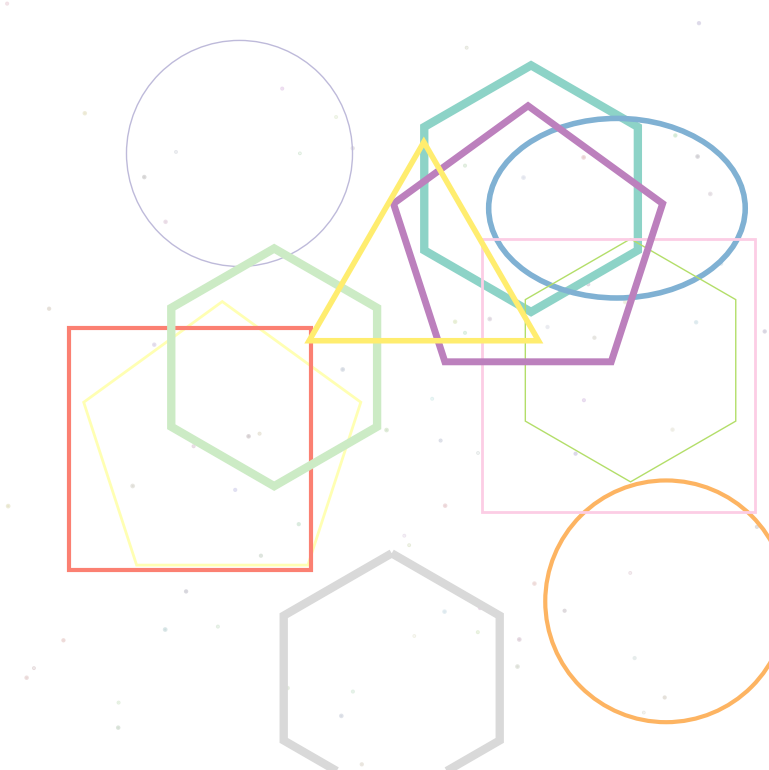[{"shape": "hexagon", "thickness": 3, "radius": 0.8, "center": [0.69, 0.755]}, {"shape": "pentagon", "thickness": 1, "radius": 0.95, "center": [0.289, 0.419]}, {"shape": "circle", "thickness": 0.5, "radius": 0.73, "center": [0.311, 0.801]}, {"shape": "square", "thickness": 1.5, "radius": 0.79, "center": [0.247, 0.416]}, {"shape": "oval", "thickness": 2, "radius": 0.83, "center": [0.801, 0.73]}, {"shape": "circle", "thickness": 1.5, "radius": 0.78, "center": [0.865, 0.219]}, {"shape": "hexagon", "thickness": 0.5, "radius": 0.79, "center": [0.819, 0.532]}, {"shape": "square", "thickness": 1, "radius": 0.89, "center": [0.803, 0.513]}, {"shape": "hexagon", "thickness": 3, "radius": 0.81, "center": [0.509, 0.119]}, {"shape": "pentagon", "thickness": 2.5, "radius": 0.92, "center": [0.686, 0.679]}, {"shape": "hexagon", "thickness": 3, "radius": 0.77, "center": [0.356, 0.523]}, {"shape": "triangle", "thickness": 2, "radius": 0.86, "center": [0.55, 0.644]}]